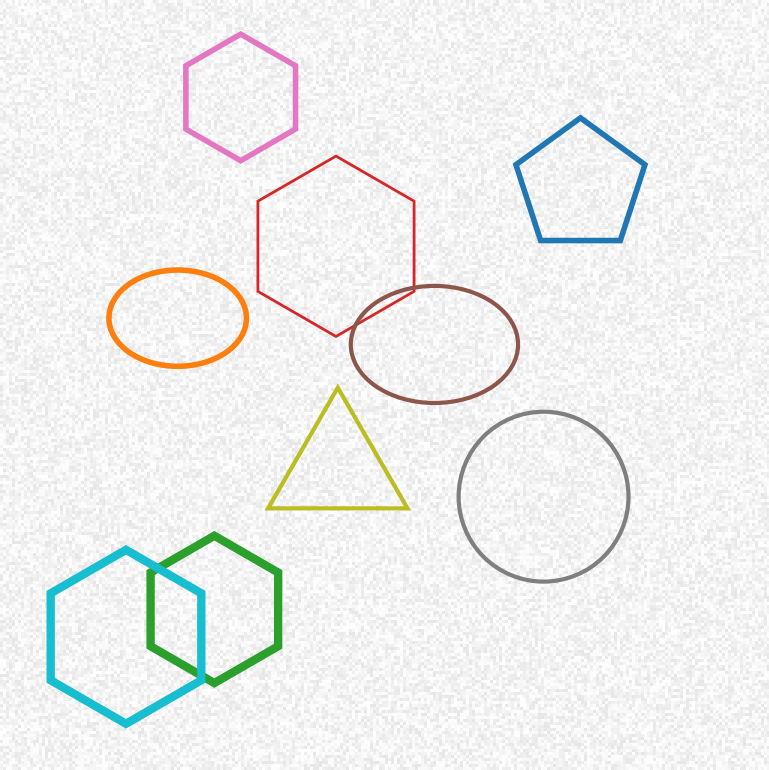[{"shape": "pentagon", "thickness": 2, "radius": 0.44, "center": [0.754, 0.759]}, {"shape": "oval", "thickness": 2, "radius": 0.45, "center": [0.231, 0.587]}, {"shape": "hexagon", "thickness": 3, "radius": 0.48, "center": [0.278, 0.209]}, {"shape": "hexagon", "thickness": 1, "radius": 0.59, "center": [0.436, 0.68]}, {"shape": "oval", "thickness": 1.5, "radius": 0.54, "center": [0.564, 0.553]}, {"shape": "hexagon", "thickness": 2, "radius": 0.41, "center": [0.313, 0.873]}, {"shape": "circle", "thickness": 1.5, "radius": 0.55, "center": [0.706, 0.355]}, {"shape": "triangle", "thickness": 1.5, "radius": 0.52, "center": [0.439, 0.392]}, {"shape": "hexagon", "thickness": 3, "radius": 0.56, "center": [0.164, 0.173]}]